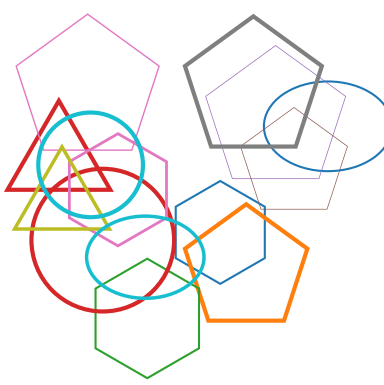[{"shape": "oval", "thickness": 1.5, "radius": 0.83, "center": [0.852, 0.672]}, {"shape": "hexagon", "thickness": 1.5, "radius": 0.67, "center": [0.572, 0.396]}, {"shape": "pentagon", "thickness": 3, "radius": 0.84, "center": [0.639, 0.302]}, {"shape": "hexagon", "thickness": 1.5, "radius": 0.78, "center": [0.383, 0.173]}, {"shape": "triangle", "thickness": 3, "radius": 0.77, "center": [0.153, 0.584]}, {"shape": "circle", "thickness": 3, "radius": 0.93, "center": [0.267, 0.376]}, {"shape": "pentagon", "thickness": 0.5, "radius": 0.96, "center": [0.716, 0.691]}, {"shape": "pentagon", "thickness": 0.5, "radius": 0.73, "center": [0.764, 0.575]}, {"shape": "hexagon", "thickness": 2, "radius": 0.73, "center": [0.306, 0.507]}, {"shape": "pentagon", "thickness": 1, "radius": 0.98, "center": [0.228, 0.768]}, {"shape": "pentagon", "thickness": 3, "radius": 0.93, "center": [0.658, 0.771]}, {"shape": "triangle", "thickness": 2.5, "radius": 0.71, "center": [0.161, 0.476]}, {"shape": "circle", "thickness": 3, "radius": 0.68, "center": [0.235, 0.572]}, {"shape": "oval", "thickness": 2.5, "radius": 0.76, "center": [0.377, 0.332]}]